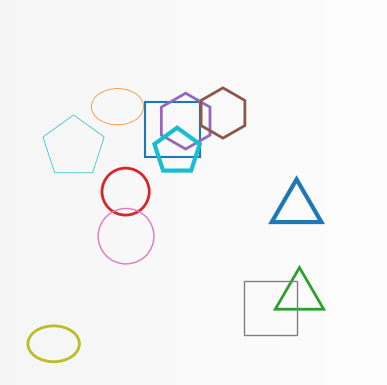[{"shape": "triangle", "thickness": 3, "radius": 0.37, "center": [0.765, 0.46]}, {"shape": "square", "thickness": 1.5, "radius": 0.35, "center": [0.446, 0.664]}, {"shape": "oval", "thickness": 0.5, "radius": 0.34, "center": [0.303, 0.723]}, {"shape": "triangle", "thickness": 2, "radius": 0.36, "center": [0.773, 0.233]}, {"shape": "circle", "thickness": 2, "radius": 0.3, "center": [0.324, 0.502]}, {"shape": "hexagon", "thickness": 2, "radius": 0.36, "center": [0.479, 0.685]}, {"shape": "hexagon", "thickness": 2, "radius": 0.33, "center": [0.575, 0.707]}, {"shape": "circle", "thickness": 1, "radius": 0.36, "center": [0.325, 0.386]}, {"shape": "square", "thickness": 1, "radius": 0.35, "center": [0.698, 0.2]}, {"shape": "oval", "thickness": 2, "radius": 0.33, "center": [0.138, 0.107]}, {"shape": "pentagon", "thickness": 3, "radius": 0.31, "center": [0.457, 0.607]}, {"shape": "pentagon", "thickness": 0.5, "radius": 0.42, "center": [0.19, 0.618]}]